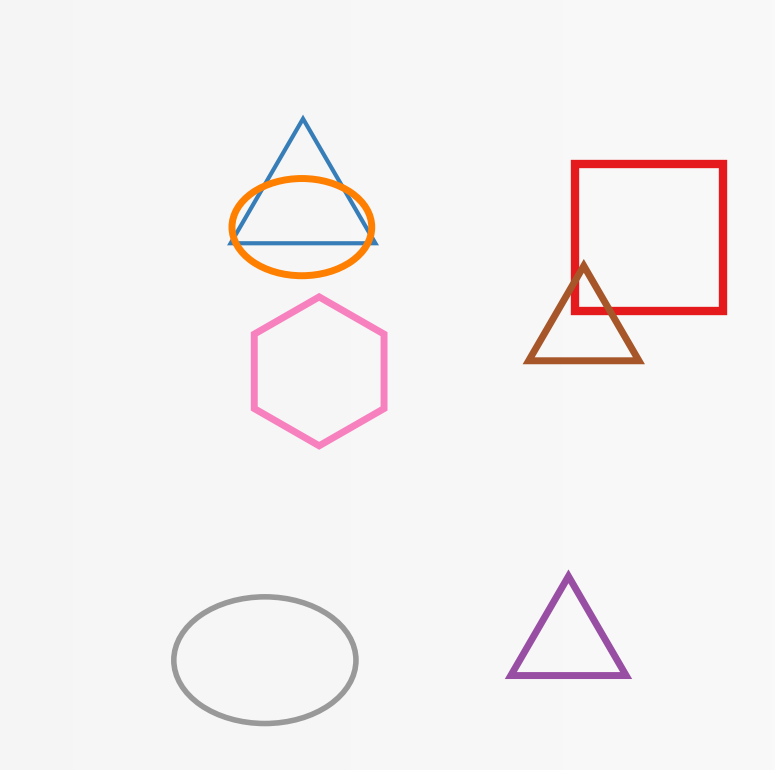[{"shape": "square", "thickness": 3, "radius": 0.48, "center": [0.838, 0.691]}, {"shape": "triangle", "thickness": 1.5, "radius": 0.54, "center": [0.391, 0.738]}, {"shape": "triangle", "thickness": 2.5, "radius": 0.43, "center": [0.734, 0.166]}, {"shape": "oval", "thickness": 2.5, "radius": 0.45, "center": [0.389, 0.705]}, {"shape": "triangle", "thickness": 2.5, "radius": 0.41, "center": [0.753, 0.573]}, {"shape": "hexagon", "thickness": 2.5, "radius": 0.48, "center": [0.412, 0.518]}, {"shape": "oval", "thickness": 2, "radius": 0.59, "center": [0.342, 0.143]}]